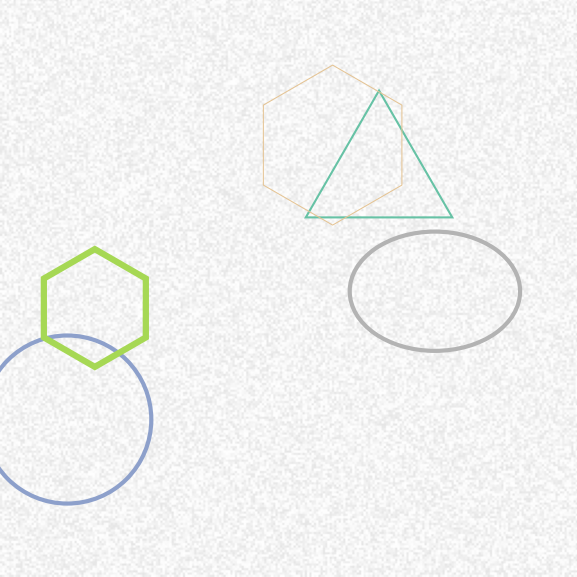[{"shape": "triangle", "thickness": 1, "radius": 0.73, "center": [0.656, 0.696]}, {"shape": "circle", "thickness": 2, "radius": 0.73, "center": [0.116, 0.273]}, {"shape": "hexagon", "thickness": 3, "radius": 0.51, "center": [0.164, 0.466]}, {"shape": "hexagon", "thickness": 0.5, "radius": 0.69, "center": [0.576, 0.748]}, {"shape": "oval", "thickness": 2, "radius": 0.74, "center": [0.753, 0.495]}]